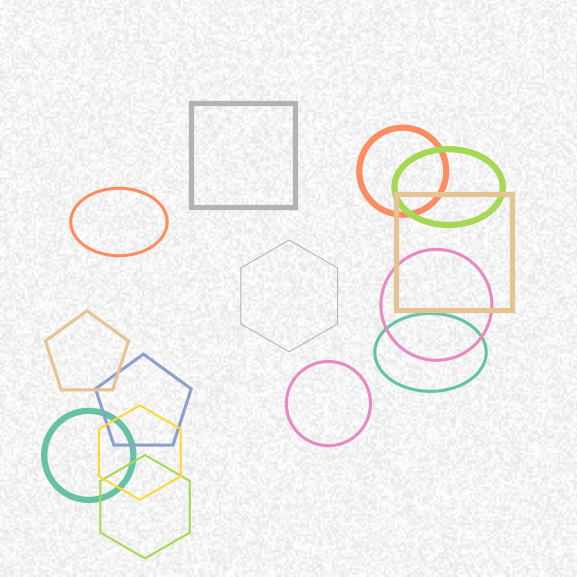[{"shape": "circle", "thickness": 3, "radius": 0.39, "center": [0.154, 0.211]}, {"shape": "oval", "thickness": 1.5, "radius": 0.48, "center": [0.745, 0.389]}, {"shape": "circle", "thickness": 3, "radius": 0.38, "center": [0.697, 0.703]}, {"shape": "oval", "thickness": 1.5, "radius": 0.42, "center": [0.206, 0.615]}, {"shape": "pentagon", "thickness": 1.5, "radius": 0.44, "center": [0.248, 0.299]}, {"shape": "circle", "thickness": 1.5, "radius": 0.48, "center": [0.756, 0.471]}, {"shape": "circle", "thickness": 1.5, "radius": 0.36, "center": [0.569, 0.3]}, {"shape": "hexagon", "thickness": 1, "radius": 0.45, "center": [0.251, 0.122]}, {"shape": "oval", "thickness": 3, "radius": 0.47, "center": [0.777, 0.675]}, {"shape": "hexagon", "thickness": 1, "radius": 0.41, "center": [0.242, 0.215]}, {"shape": "square", "thickness": 2.5, "radius": 0.5, "center": [0.786, 0.563]}, {"shape": "pentagon", "thickness": 1.5, "radius": 0.38, "center": [0.151, 0.385]}, {"shape": "square", "thickness": 2.5, "radius": 0.45, "center": [0.42, 0.73]}, {"shape": "hexagon", "thickness": 0.5, "radius": 0.48, "center": [0.501, 0.487]}]